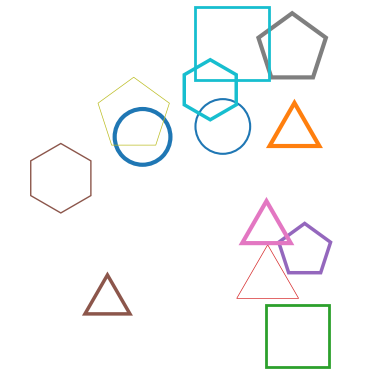[{"shape": "circle", "thickness": 1.5, "radius": 0.36, "center": [0.579, 0.672]}, {"shape": "circle", "thickness": 3, "radius": 0.36, "center": [0.37, 0.644]}, {"shape": "triangle", "thickness": 3, "radius": 0.37, "center": [0.765, 0.658]}, {"shape": "square", "thickness": 2, "radius": 0.41, "center": [0.773, 0.128]}, {"shape": "triangle", "thickness": 0.5, "radius": 0.46, "center": [0.695, 0.271]}, {"shape": "pentagon", "thickness": 2.5, "radius": 0.35, "center": [0.791, 0.349]}, {"shape": "hexagon", "thickness": 1, "radius": 0.45, "center": [0.158, 0.537]}, {"shape": "triangle", "thickness": 2.5, "radius": 0.34, "center": [0.279, 0.218]}, {"shape": "triangle", "thickness": 3, "radius": 0.36, "center": [0.692, 0.405]}, {"shape": "pentagon", "thickness": 3, "radius": 0.46, "center": [0.759, 0.874]}, {"shape": "pentagon", "thickness": 0.5, "radius": 0.49, "center": [0.347, 0.702]}, {"shape": "hexagon", "thickness": 2.5, "radius": 0.39, "center": [0.546, 0.767]}, {"shape": "square", "thickness": 2, "radius": 0.48, "center": [0.603, 0.887]}]